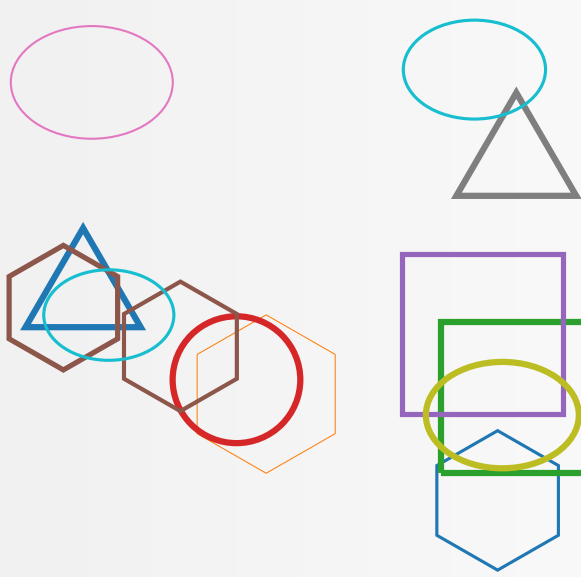[{"shape": "hexagon", "thickness": 1.5, "radius": 0.6, "center": [0.856, 0.133]}, {"shape": "triangle", "thickness": 3, "radius": 0.57, "center": [0.143, 0.49]}, {"shape": "hexagon", "thickness": 0.5, "radius": 0.69, "center": [0.458, 0.317]}, {"shape": "square", "thickness": 3, "radius": 0.65, "center": [0.89, 0.31]}, {"shape": "circle", "thickness": 3, "radius": 0.55, "center": [0.407, 0.342]}, {"shape": "square", "thickness": 2.5, "radius": 0.69, "center": [0.83, 0.421]}, {"shape": "hexagon", "thickness": 2.5, "radius": 0.54, "center": [0.109, 0.466]}, {"shape": "hexagon", "thickness": 2, "radius": 0.56, "center": [0.31, 0.399]}, {"shape": "oval", "thickness": 1, "radius": 0.7, "center": [0.158, 0.856]}, {"shape": "triangle", "thickness": 3, "radius": 0.6, "center": [0.888, 0.72]}, {"shape": "oval", "thickness": 3, "radius": 0.66, "center": [0.864, 0.28]}, {"shape": "oval", "thickness": 1.5, "radius": 0.56, "center": [0.187, 0.454]}, {"shape": "oval", "thickness": 1.5, "radius": 0.61, "center": [0.816, 0.879]}]